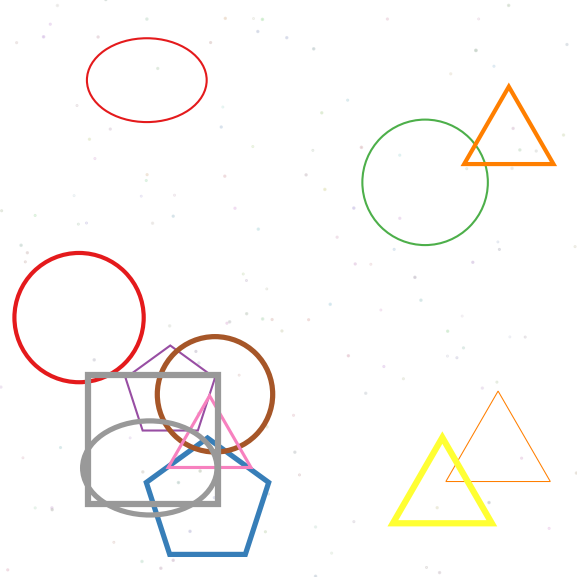[{"shape": "circle", "thickness": 2, "radius": 0.56, "center": [0.137, 0.449]}, {"shape": "oval", "thickness": 1, "radius": 0.52, "center": [0.254, 0.86]}, {"shape": "pentagon", "thickness": 2.5, "radius": 0.56, "center": [0.359, 0.129]}, {"shape": "circle", "thickness": 1, "radius": 0.54, "center": [0.736, 0.683]}, {"shape": "pentagon", "thickness": 1, "radius": 0.41, "center": [0.295, 0.319]}, {"shape": "triangle", "thickness": 2, "radius": 0.45, "center": [0.881, 0.76]}, {"shape": "triangle", "thickness": 0.5, "radius": 0.52, "center": [0.862, 0.218]}, {"shape": "triangle", "thickness": 3, "radius": 0.49, "center": [0.766, 0.142]}, {"shape": "circle", "thickness": 2.5, "radius": 0.5, "center": [0.372, 0.316]}, {"shape": "triangle", "thickness": 1.5, "radius": 0.41, "center": [0.363, 0.231]}, {"shape": "square", "thickness": 3, "radius": 0.56, "center": [0.265, 0.238]}, {"shape": "oval", "thickness": 2.5, "radius": 0.58, "center": [0.259, 0.189]}]